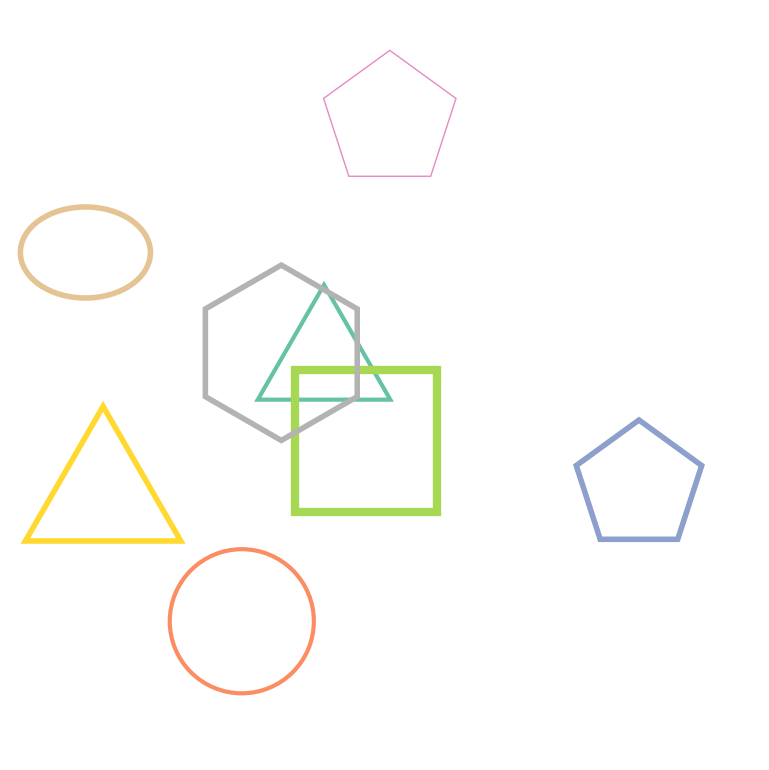[{"shape": "triangle", "thickness": 1.5, "radius": 0.5, "center": [0.421, 0.531]}, {"shape": "circle", "thickness": 1.5, "radius": 0.47, "center": [0.314, 0.193]}, {"shape": "pentagon", "thickness": 2, "radius": 0.43, "center": [0.83, 0.369]}, {"shape": "pentagon", "thickness": 0.5, "radius": 0.45, "center": [0.506, 0.844]}, {"shape": "square", "thickness": 3, "radius": 0.46, "center": [0.476, 0.428]}, {"shape": "triangle", "thickness": 2, "radius": 0.58, "center": [0.134, 0.356]}, {"shape": "oval", "thickness": 2, "radius": 0.42, "center": [0.111, 0.672]}, {"shape": "hexagon", "thickness": 2, "radius": 0.57, "center": [0.365, 0.542]}]